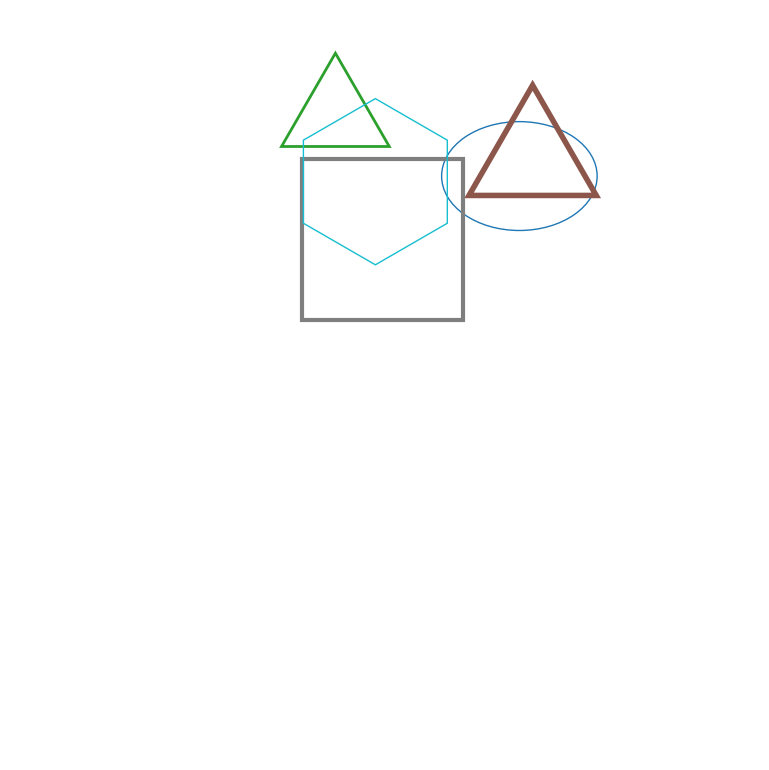[{"shape": "oval", "thickness": 0.5, "radius": 0.5, "center": [0.675, 0.771]}, {"shape": "triangle", "thickness": 1, "radius": 0.4, "center": [0.436, 0.85]}, {"shape": "triangle", "thickness": 2, "radius": 0.48, "center": [0.692, 0.794]}, {"shape": "square", "thickness": 1.5, "radius": 0.52, "center": [0.497, 0.689]}, {"shape": "hexagon", "thickness": 0.5, "radius": 0.54, "center": [0.487, 0.764]}]